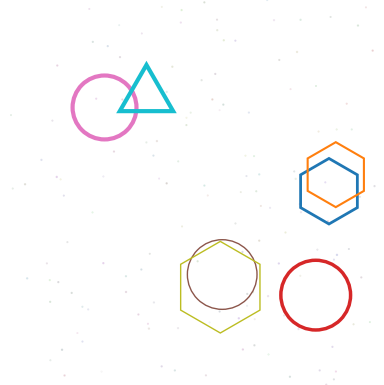[{"shape": "hexagon", "thickness": 2, "radius": 0.43, "center": [0.854, 0.503]}, {"shape": "hexagon", "thickness": 1.5, "radius": 0.42, "center": [0.872, 0.546]}, {"shape": "circle", "thickness": 2.5, "radius": 0.45, "center": [0.82, 0.233]}, {"shape": "circle", "thickness": 1, "radius": 0.45, "center": [0.577, 0.287]}, {"shape": "circle", "thickness": 3, "radius": 0.41, "center": [0.272, 0.721]}, {"shape": "hexagon", "thickness": 1, "radius": 0.59, "center": [0.572, 0.254]}, {"shape": "triangle", "thickness": 3, "radius": 0.4, "center": [0.38, 0.751]}]